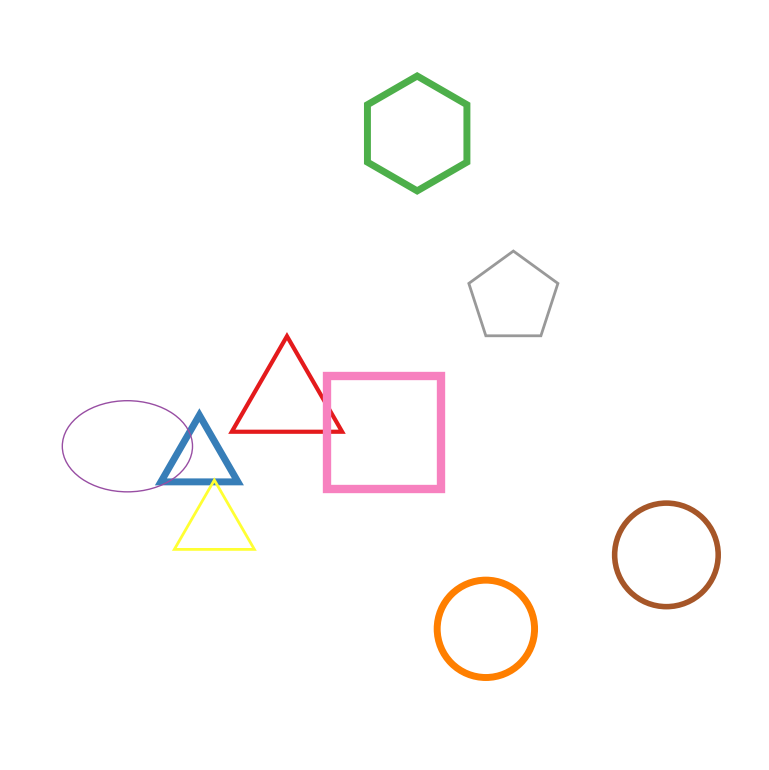[{"shape": "triangle", "thickness": 1.5, "radius": 0.41, "center": [0.373, 0.481]}, {"shape": "triangle", "thickness": 2.5, "radius": 0.29, "center": [0.259, 0.403]}, {"shape": "hexagon", "thickness": 2.5, "radius": 0.37, "center": [0.542, 0.827]}, {"shape": "oval", "thickness": 0.5, "radius": 0.42, "center": [0.165, 0.42]}, {"shape": "circle", "thickness": 2.5, "radius": 0.32, "center": [0.631, 0.183]}, {"shape": "triangle", "thickness": 1, "radius": 0.3, "center": [0.278, 0.317]}, {"shape": "circle", "thickness": 2, "radius": 0.34, "center": [0.865, 0.279]}, {"shape": "square", "thickness": 3, "radius": 0.37, "center": [0.499, 0.438]}, {"shape": "pentagon", "thickness": 1, "radius": 0.3, "center": [0.667, 0.613]}]